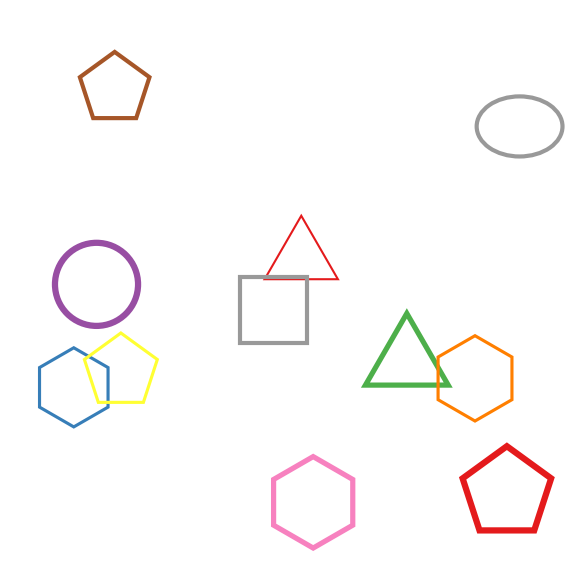[{"shape": "triangle", "thickness": 1, "radius": 0.37, "center": [0.522, 0.552]}, {"shape": "pentagon", "thickness": 3, "radius": 0.4, "center": [0.878, 0.146]}, {"shape": "hexagon", "thickness": 1.5, "radius": 0.34, "center": [0.128, 0.328]}, {"shape": "triangle", "thickness": 2.5, "radius": 0.41, "center": [0.704, 0.374]}, {"shape": "circle", "thickness": 3, "radius": 0.36, "center": [0.167, 0.507]}, {"shape": "hexagon", "thickness": 1.5, "radius": 0.37, "center": [0.823, 0.344]}, {"shape": "pentagon", "thickness": 1.5, "radius": 0.33, "center": [0.209, 0.356]}, {"shape": "pentagon", "thickness": 2, "radius": 0.32, "center": [0.199, 0.846]}, {"shape": "hexagon", "thickness": 2.5, "radius": 0.4, "center": [0.542, 0.129]}, {"shape": "oval", "thickness": 2, "radius": 0.37, "center": [0.9, 0.78]}, {"shape": "square", "thickness": 2, "radius": 0.29, "center": [0.474, 0.462]}]